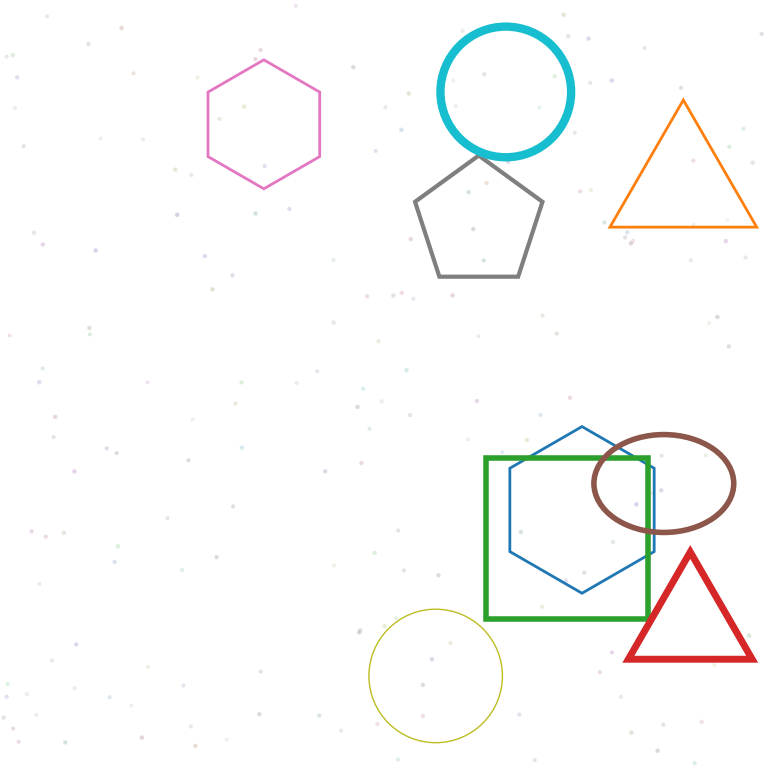[{"shape": "hexagon", "thickness": 1, "radius": 0.54, "center": [0.756, 0.338]}, {"shape": "triangle", "thickness": 1, "radius": 0.55, "center": [0.887, 0.76]}, {"shape": "square", "thickness": 2, "radius": 0.52, "center": [0.737, 0.301]}, {"shape": "triangle", "thickness": 2.5, "radius": 0.46, "center": [0.896, 0.19]}, {"shape": "oval", "thickness": 2, "radius": 0.45, "center": [0.862, 0.372]}, {"shape": "hexagon", "thickness": 1, "radius": 0.42, "center": [0.343, 0.839]}, {"shape": "pentagon", "thickness": 1.5, "radius": 0.44, "center": [0.622, 0.711]}, {"shape": "circle", "thickness": 0.5, "radius": 0.43, "center": [0.566, 0.122]}, {"shape": "circle", "thickness": 3, "radius": 0.42, "center": [0.657, 0.881]}]